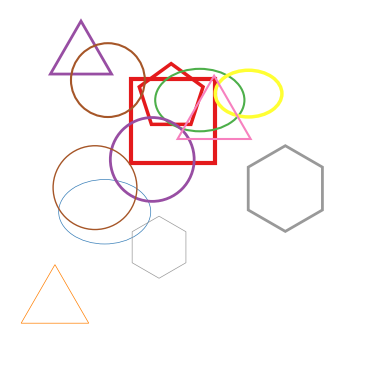[{"shape": "pentagon", "thickness": 2.5, "radius": 0.44, "center": [0.445, 0.747]}, {"shape": "square", "thickness": 3, "radius": 0.54, "center": [0.449, 0.686]}, {"shape": "oval", "thickness": 0.5, "radius": 0.6, "center": [0.272, 0.45]}, {"shape": "oval", "thickness": 1.5, "radius": 0.58, "center": [0.519, 0.74]}, {"shape": "triangle", "thickness": 2, "radius": 0.46, "center": [0.21, 0.854]}, {"shape": "circle", "thickness": 2, "radius": 0.54, "center": [0.395, 0.586]}, {"shape": "triangle", "thickness": 0.5, "radius": 0.51, "center": [0.143, 0.211]}, {"shape": "oval", "thickness": 2.5, "radius": 0.43, "center": [0.646, 0.757]}, {"shape": "circle", "thickness": 1.5, "radius": 0.48, "center": [0.28, 0.792]}, {"shape": "circle", "thickness": 1, "radius": 0.54, "center": [0.247, 0.513]}, {"shape": "triangle", "thickness": 1.5, "radius": 0.55, "center": [0.556, 0.694]}, {"shape": "hexagon", "thickness": 0.5, "radius": 0.4, "center": [0.413, 0.358]}, {"shape": "hexagon", "thickness": 2, "radius": 0.56, "center": [0.741, 0.51]}]